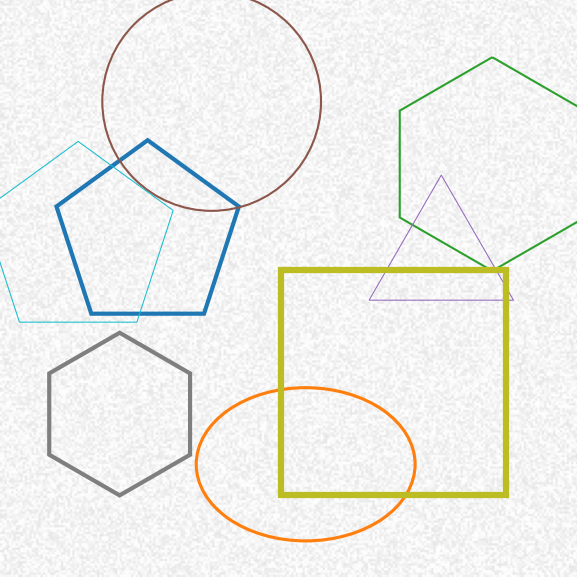[{"shape": "pentagon", "thickness": 2, "radius": 0.83, "center": [0.256, 0.59]}, {"shape": "oval", "thickness": 1.5, "radius": 0.95, "center": [0.529, 0.195]}, {"shape": "hexagon", "thickness": 1, "radius": 0.93, "center": [0.852, 0.715]}, {"shape": "triangle", "thickness": 0.5, "radius": 0.72, "center": [0.764, 0.552]}, {"shape": "circle", "thickness": 1, "radius": 0.95, "center": [0.367, 0.823]}, {"shape": "hexagon", "thickness": 2, "radius": 0.7, "center": [0.207, 0.282]}, {"shape": "square", "thickness": 3, "radius": 0.98, "center": [0.681, 0.336]}, {"shape": "pentagon", "thickness": 0.5, "radius": 0.86, "center": [0.135, 0.581]}]